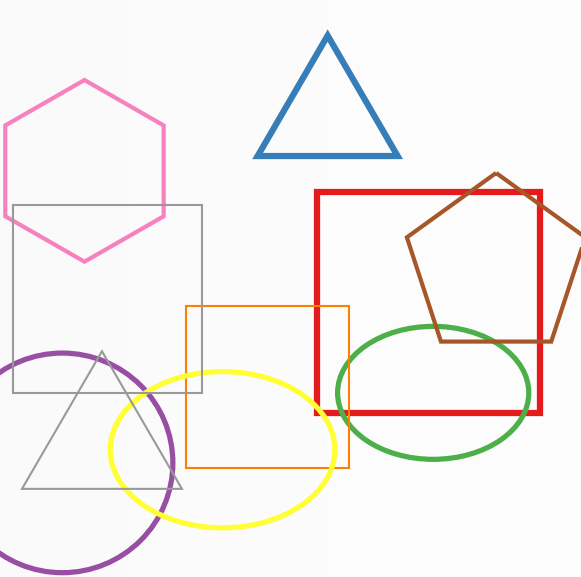[{"shape": "square", "thickness": 3, "radius": 0.96, "center": [0.738, 0.475]}, {"shape": "triangle", "thickness": 3, "radius": 0.7, "center": [0.564, 0.798]}, {"shape": "oval", "thickness": 2.5, "radius": 0.82, "center": [0.745, 0.319]}, {"shape": "circle", "thickness": 2.5, "radius": 0.95, "center": [0.107, 0.198]}, {"shape": "square", "thickness": 1, "radius": 0.7, "center": [0.46, 0.329]}, {"shape": "oval", "thickness": 2.5, "radius": 0.97, "center": [0.383, 0.22]}, {"shape": "pentagon", "thickness": 2, "radius": 0.81, "center": [0.854, 0.538]}, {"shape": "hexagon", "thickness": 2, "radius": 0.79, "center": [0.145, 0.703]}, {"shape": "triangle", "thickness": 1, "radius": 0.79, "center": [0.175, 0.232]}, {"shape": "square", "thickness": 1, "radius": 0.81, "center": [0.186, 0.481]}]